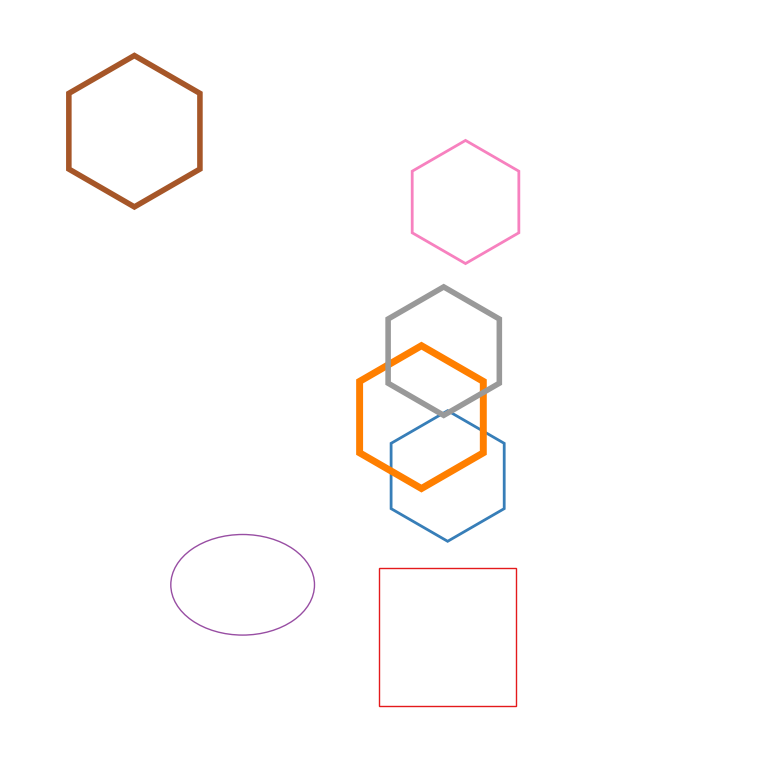[{"shape": "square", "thickness": 0.5, "radius": 0.45, "center": [0.581, 0.172]}, {"shape": "hexagon", "thickness": 1, "radius": 0.42, "center": [0.581, 0.382]}, {"shape": "oval", "thickness": 0.5, "radius": 0.47, "center": [0.315, 0.241]}, {"shape": "hexagon", "thickness": 2.5, "radius": 0.46, "center": [0.547, 0.458]}, {"shape": "hexagon", "thickness": 2, "radius": 0.49, "center": [0.175, 0.83]}, {"shape": "hexagon", "thickness": 1, "radius": 0.4, "center": [0.605, 0.738]}, {"shape": "hexagon", "thickness": 2, "radius": 0.42, "center": [0.576, 0.544]}]